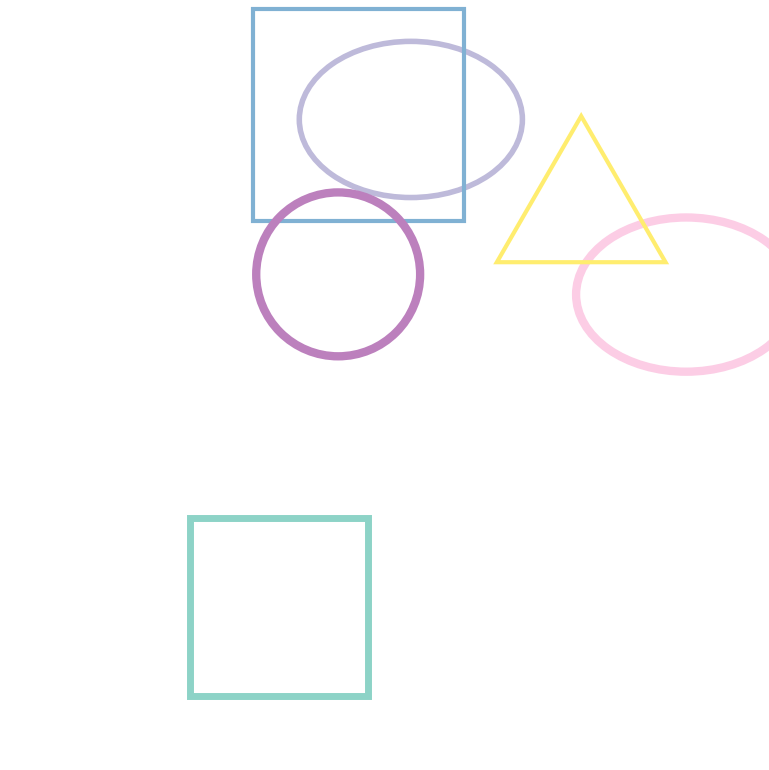[{"shape": "square", "thickness": 2.5, "radius": 0.58, "center": [0.363, 0.211]}, {"shape": "oval", "thickness": 2, "radius": 0.72, "center": [0.534, 0.845]}, {"shape": "square", "thickness": 1.5, "radius": 0.69, "center": [0.466, 0.85]}, {"shape": "oval", "thickness": 3, "radius": 0.72, "center": [0.891, 0.617]}, {"shape": "circle", "thickness": 3, "radius": 0.53, "center": [0.439, 0.644]}, {"shape": "triangle", "thickness": 1.5, "radius": 0.63, "center": [0.755, 0.723]}]